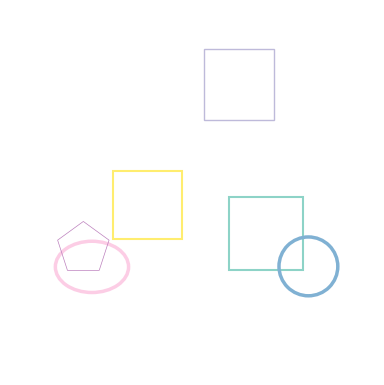[{"shape": "square", "thickness": 1.5, "radius": 0.48, "center": [0.691, 0.394]}, {"shape": "square", "thickness": 1, "radius": 0.46, "center": [0.62, 0.78]}, {"shape": "circle", "thickness": 2.5, "radius": 0.38, "center": [0.801, 0.308]}, {"shape": "oval", "thickness": 2.5, "radius": 0.48, "center": [0.239, 0.307]}, {"shape": "pentagon", "thickness": 0.5, "radius": 0.35, "center": [0.216, 0.355]}, {"shape": "square", "thickness": 1.5, "radius": 0.44, "center": [0.383, 0.468]}]